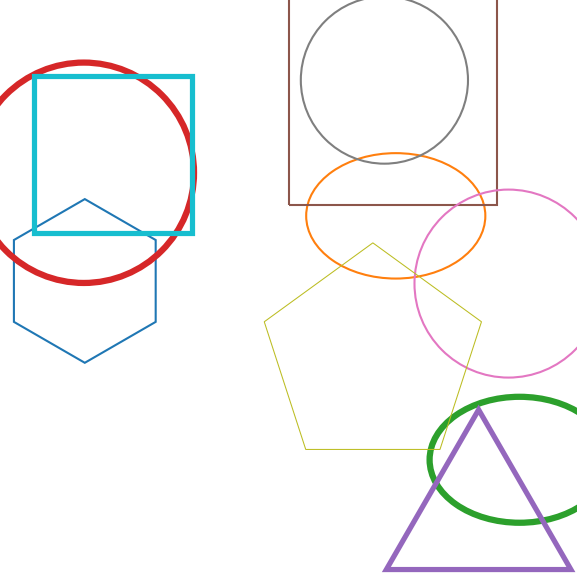[{"shape": "hexagon", "thickness": 1, "radius": 0.71, "center": [0.147, 0.513]}, {"shape": "oval", "thickness": 1, "radius": 0.78, "center": [0.685, 0.625]}, {"shape": "oval", "thickness": 3, "radius": 0.78, "center": [0.9, 0.203]}, {"shape": "circle", "thickness": 3, "radius": 0.95, "center": [0.145, 0.7]}, {"shape": "triangle", "thickness": 2.5, "radius": 0.92, "center": [0.829, 0.105]}, {"shape": "square", "thickness": 1, "radius": 0.9, "center": [0.68, 0.825]}, {"shape": "circle", "thickness": 1, "radius": 0.81, "center": [0.88, 0.508]}, {"shape": "circle", "thickness": 1, "radius": 0.72, "center": [0.666, 0.86]}, {"shape": "pentagon", "thickness": 0.5, "radius": 0.99, "center": [0.646, 0.381]}, {"shape": "square", "thickness": 2.5, "radius": 0.68, "center": [0.196, 0.732]}]